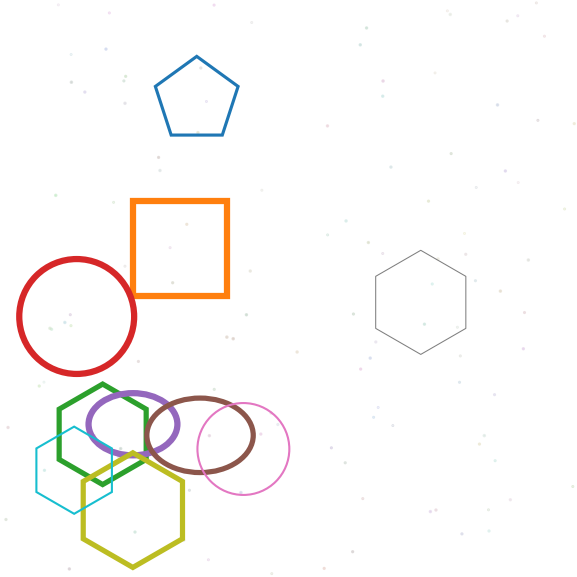[{"shape": "pentagon", "thickness": 1.5, "radius": 0.38, "center": [0.341, 0.826]}, {"shape": "square", "thickness": 3, "radius": 0.41, "center": [0.312, 0.569]}, {"shape": "hexagon", "thickness": 2.5, "radius": 0.43, "center": [0.178, 0.247]}, {"shape": "circle", "thickness": 3, "radius": 0.5, "center": [0.133, 0.451]}, {"shape": "oval", "thickness": 3, "radius": 0.38, "center": [0.23, 0.265]}, {"shape": "oval", "thickness": 2.5, "radius": 0.46, "center": [0.346, 0.245]}, {"shape": "circle", "thickness": 1, "radius": 0.4, "center": [0.421, 0.222]}, {"shape": "hexagon", "thickness": 0.5, "radius": 0.45, "center": [0.729, 0.476]}, {"shape": "hexagon", "thickness": 2.5, "radius": 0.5, "center": [0.23, 0.116]}, {"shape": "hexagon", "thickness": 1, "radius": 0.38, "center": [0.128, 0.185]}]